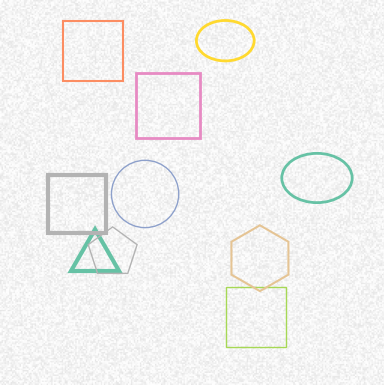[{"shape": "triangle", "thickness": 3, "radius": 0.36, "center": [0.247, 0.332]}, {"shape": "oval", "thickness": 2, "radius": 0.46, "center": [0.823, 0.538]}, {"shape": "square", "thickness": 1.5, "radius": 0.39, "center": [0.242, 0.867]}, {"shape": "circle", "thickness": 1, "radius": 0.44, "center": [0.377, 0.496]}, {"shape": "square", "thickness": 2, "radius": 0.42, "center": [0.436, 0.727]}, {"shape": "square", "thickness": 1, "radius": 0.39, "center": [0.664, 0.177]}, {"shape": "oval", "thickness": 2, "radius": 0.38, "center": [0.585, 0.894]}, {"shape": "hexagon", "thickness": 1.5, "radius": 0.43, "center": [0.675, 0.329]}, {"shape": "square", "thickness": 3, "radius": 0.38, "center": [0.201, 0.47]}, {"shape": "pentagon", "thickness": 1, "radius": 0.33, "center": [0.293, 0.344]}]